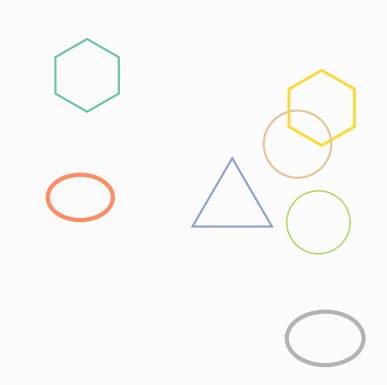[{"shape": "hexagon", "thickness": 1.5, "radius": 0.47, "center": [0.225, 0.804]}, {"shape": "oval", "thickness": 3, "radius": 0.42, "center": [0.207, 0.487]}, {"shape": "triangle", "thickness": 1.5, "radius": 0.59, "center": [0.599, 0.471]}, {"shape": "circle", "thickness": 1, "radius": 0.41, "center": [0.822, 0.423]}, {"shape": "hexagon", "thickness": 2, "radius": 0.49, "center": [0.83, 0.72]}, {"shape": "circle", "thickness": 1.5, "radius": 0.44, "center": [0.768, 0.626]}, {"shape": "oval", "thickness": 3, "radius": 0.5, "center": [0.839, 0.121]}]